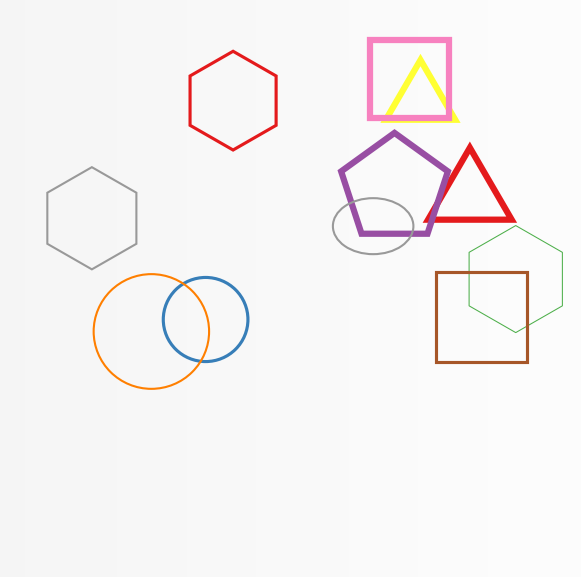[{"shape": "triangle", "thickness": 3, "radius": 0.42, "center": [0.808, 0.66]}, {"shape": "hexagon", "thickness": 1.5, "radius": 0.43, "center": [0.401, 0.825]}, {"shape": "circle", "thickness": 1.5, "radius": 0.36, "center": [0.354, 0.446]}, {"shape": "hexagon", "thickness": 0.5, "radius": 0.46, "center": [0.887, 0.516]}, {"shape": "pentagon", "thickness": 3, "radius": 0.48, "center": [0.679, 0.672]}, {"shape": "circle", "thickness": 1, "radius": 0.5, "center": [0.26, 0.425]}, {"shape": "triangle", "thickness": 3, "radius": 0.34, "center": [0.723, 0.826]}, {"shape": "square", "thickness": 1.5, "radius": 0.39, "center": [0.829, 0.45]}, {"shape": "square", "thickness": 3, "radius": 0.34, "center": [0.704, 0.863]}, {"shape": "hexagon", "thickness": 1, "radius": 0.44, "center": [0.158, 0.621]}, {"shape": "oval", "thickness": 1, "radius": 0.35, "center": [0.642, 0.608]}]